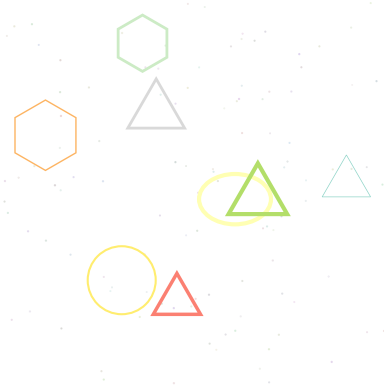[{"shape": "triangle", "thickness": 0.5, "radius": 0.36, "center": [0.9, 0.525]}, {"shape": "oval", "thickness": 3, "radius": 0.47, "center": [0.61, 0.483]}, {"shape": "triangle", "thickness": 2.5, "radius": 0.35, "center": [0.459, 0.219]}, {"shape": "hexagon", "thickness": 1, "radius": 0.46, "center": [0.118, 0.649]}, {"shape": "triangle", "thickness": 3, "radius": 0.44, "center": [0.67, 0.488]}, {"shape": "triangle", "thickness": 2, "radius": 0.43, "center": [0.406, 0.71]}, {"shape": "hexagon", "thickness": 2, "radius": 0.37, "center": [0.37, 0.888]}, {"shape": "circle", "thickness": 1.5, "radius": 0.44, "center": [0.316, 0.272]}]